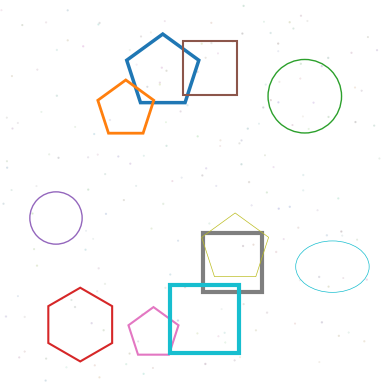[{"shape": "pentagon", "thickness": 2.5, "radius": 0.49, "center": [0.423, 0.813]}, {"shape": "pentagon", "thickness": 2, "radius": 0.38, "center": [0.327, 0.716]}, {"shape": "circle", "thickness": 1, "radius": 0.48, "center": [0.792, 0.75]}, {"shape": "hexagon", "thickness": 1.5, "radius": 0.48, "center": [0.208, 0.157]}, {"shape": "circle", "thickness": 1, "radius": 0.34, "center": [0.145, 0.434]}, {"shape": "square", "thickness": 1.5, "radius": 0.35, "center": [0.545, 0.823]}, {"shape": "pentagon", "thickness": 1.5, "radius": 0.34, "center": [0.399, 0.134]}, {"shape": "square", "thickness": 3, "radius": 0.38, "center": [0.604, 0.319]}, {"shape": "pentagon", "thickness": 0.5, "radius": 0.46, "center": [0.611, 0.355]}, {"shape": "oval", "thickness": 0.5, "radius": 0.48, "center": [0.863, 0.307]}, {"shape": "square", "thickness": 3, "radius": 0.44, "center": [0.531, 0.171]}]